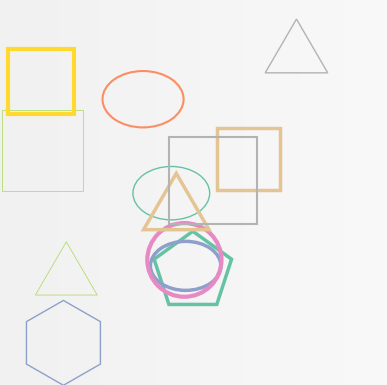[{"shape": "oval", "thickness": 1, "radius": 0.5, "center": [0.442, 0.498]}, {"shape": "pentagon", "thickness": 2.5, "radius": 0.53, "center": [0.498, 0.294]}, {"shape": "oval", "thickness": 1.5, "radius": 0.52, "center": [0.369, 0.742]}, {"shape": "hexagon", "thickness": 1, "radius": 0.55, "center": [0.164, 0.109]}, {"shape": "oval", "thickness": 2.5, "radius": 0.45, "center": [0.479, 0.309]}, {"shape": "circle", "thickness": 3, "radius": 0.48, "center": [0.476, 0.325]}, {"shape": "triangle", "thickness": 0.5, "radius": 0.46, "center": [0.171, 0.28]}, {"shape": "square", "thickness": 0.5, "radius": 0.52, "center": [0.109, 0.61]}, {"shape": "square", "thickness": 3, "radius": 0.43, "center": [0.106, 0.788]}, {"shape": "triangle", "thickness": 2.5, "radius": 0.49, "center": [0.455, 0.452]}, {"shape": "square", "thickness": 2.5, "radius": 0.4, "center": [0.641, 0.586]}, {"shape": "triangle", "thickness": 1, "radius": 0.47, "center": [0.765, 0.857]}, {"shape": "square", "thickness": 1.5, "radius": 0.57, "center": [0.55, 0.532]}]